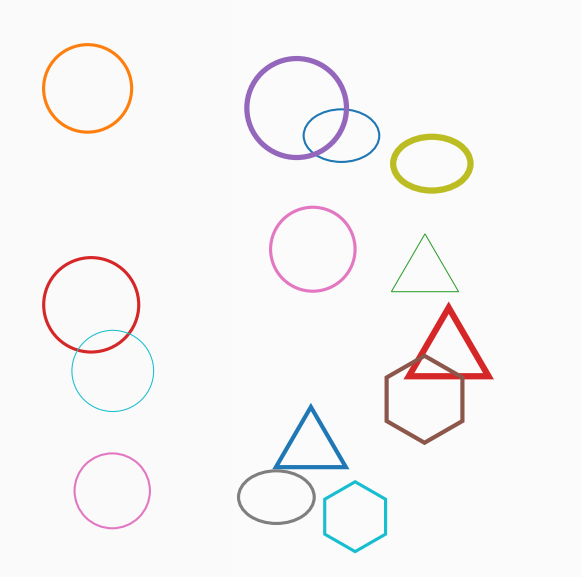[{"shape": "triangle", "thickness": 2, "radius": 0.35, "center": [0.535, 0.225]}, {"shape": "oval", "thickness": 1, "radius": 0.33, "center": [0.587, 0.764]}, {"shape": "circle", "thickness": 1.5, "radius": 0.38, "center": [0.151, 0.846]}, {"shape": "triangle", "thickness": 0.5, "radius": 0.33, "center": [0.731, 0.527]}, {"shape": "triangle", "thickness": 3, "radius": 0.4, "center": [0.772, 0.387]}, {"shape": "circle", "thickness": 1.5, "radius": 0.41, "center": [0.157, 0.471]}, {"shape": "circle", "thickness": 2.5, "radius": 0.43, "center": [0.51, 0.812]}, {"shape": "hexagon", "thickness": 2, "radius": 0.38, "center": [0.73, 0.308]}, {"shape": "circle", "thickness": 1, "radius": 0.32, "center": [0.193, 0.149]}, {"shape": "circle", "thickness": 1.5, "radius": 0.36, "center": [0.538, 0.568]}, {"shape": "oval", "thickness": 1.5, "radius": 0.33, "center": [0.475, 0.138]}, {"shape": "oval", "thickness": 3, "radius": 0.33, "center": [0.743, 0.716]}, {"shape": "hexagon", "thickness": 1.5, "radius": 0.3, "center": [0.611, 0.104]}, {"shape": "circle", "thickness": 0.5, "radius": 0.35, "center": [0.194, 0.357]}]